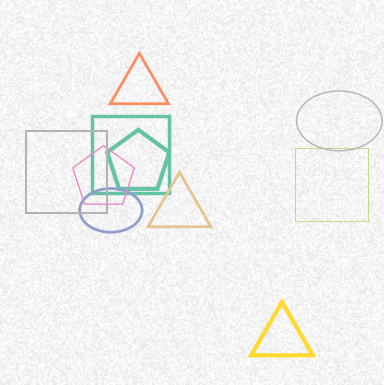[{"shape": "square", "thickness": 2.5, "radius": 0.5, "center": [0.34, 0.599]}, {"shape": "pentagon", "thickness": 3, "radius": 0.42, "center": [0.359, 0.578]}, {"shape": "triangle", "thickness": 2, "radius": 0.44, "center": [0.362, 0.774]}, {"shape": "oval", "thickness": 2, "radius": 0.41, "center": [0.288, 0.454]}, {"shape": "pentagon", "thickness": 1, "radius": 0.42, "center": [0.269, 0.538]}, {"shape": "square", "thickness": 0.5, "radius": 0.47, "center": [0.861, 0.521]}, {"shape": "triangle", "thickness": 3, "radius": 0.46, "center": [0.732, 0.123]}, {"shape": "triangle", "thickness": 2, "radius": 0.47, "center": [0.466, 0.458]}, {"shape": "oval", "thickness": 1, "radius": 0.55, "center": [0.881, 0.686]}, {"shape": "square", "thickness": 1.5, "radius": 0.53, "center": [0.172, 0.553]}]